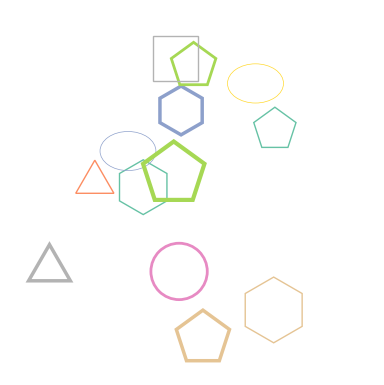[{"shape": "pentagon", "thickness": 1, "radius": 0.29, "center": [0.714, 0.664]}, {"shape": "hexagon", "thickness": 1, "radius": 0.36, "center": [0.372, 0.514]}, {"shape": "triangle", "thickness": 1, "radius": 0.29, "center": [0.246, 0.527]}, {"shape": "oval", "thickness": 0.5, "radius": 0.36, "center": [0.332, 0.608]}, {"shape": "hexagon", "thickness": 2.5, "radius": 0.32, "center": [0.47, 0.713]}, {"shape": "circle", "thickness": 2, "radius": 0.37, "center": [0.465, 0.295]}, {"shape": "pentagon", "thickness": 2, "radius": 0.3, "center": [0.503, 0.829]}, {"shape": "pentagon", "thickness": 3, "radius": 0.42, "center": [0.451, 0.549]}, {"shape": "oval", "thickness": 0.5, "radius": 0.36, "center": [0.664, 0.783]}, {"shape": "hexagon", "thickness": 1, "radius": 0.43, "center": [0.711, 0.195]}, {"shape": "pentagon", "thickness": 2.5, "radius": 0.36, "center": [0.527, 0.122]}, {"shape": "square", "thickness": 1, "radius": 0.29, "center": [0.456, 0.847]}, {"shape": "triangle", "thickness": 2.5, "radius": 0.31, "center": [0.129, 0.302]}]